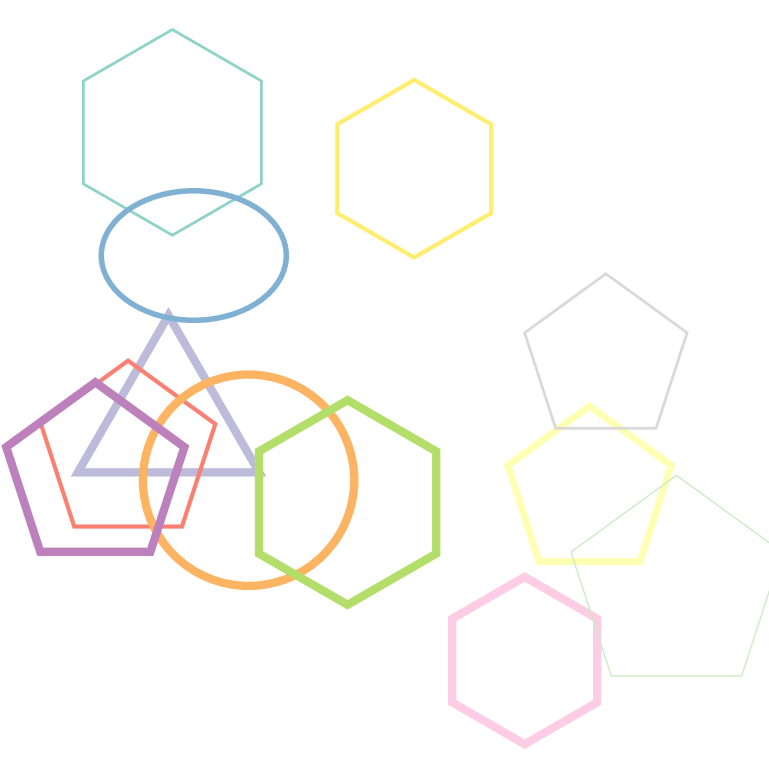[{"shape": "hexagon", "thickness": 1, "radius": 0.67, "center": [0.224, 0.828]}, {"shape": "pentagon", "thickness": 2.5, "radius": 0.56, "center": [0.766, 0.361]}, {"shape": "triangle", "thickness": 3, "radius": 0.68, "center": [0.219, 0.455]}, {"shape": "pentagon", "thickness": 1.5, "radius": 0.6, "center": [0.166, 0.413]}, {"shape": "oval", "thickness": 2, "radius": 0.6, "center": [0.252, 0.668]}, {"shape": "circle", "thickness": 3, "radius": 0.69, "center": [0.323, 0.376]}, {"shape": "hexagon", "thickness": 3, "radius": 0.66, "center": [0.451, 0.347]}, {"shape": "hexagon", "thickness": 3, "radius": 0.54, "center": [0.681, 0.142]}, {"shape": "pentagon", "thickness": 1, "radius": 0.55, "center": [0.787, 0.534]}, {"shape": "pentagon", "thickness": 3, "radius": 0.61, "center": [0.124, 0.382]}, {"shape": "pentagon", "thickness": 0.5, "radius": 0.72, "center": [0.879, 0.239]}, {"shape": "hexagon", "thickness": 1.5, "radius": 0.58, "center": [0.538, 0.781]}]